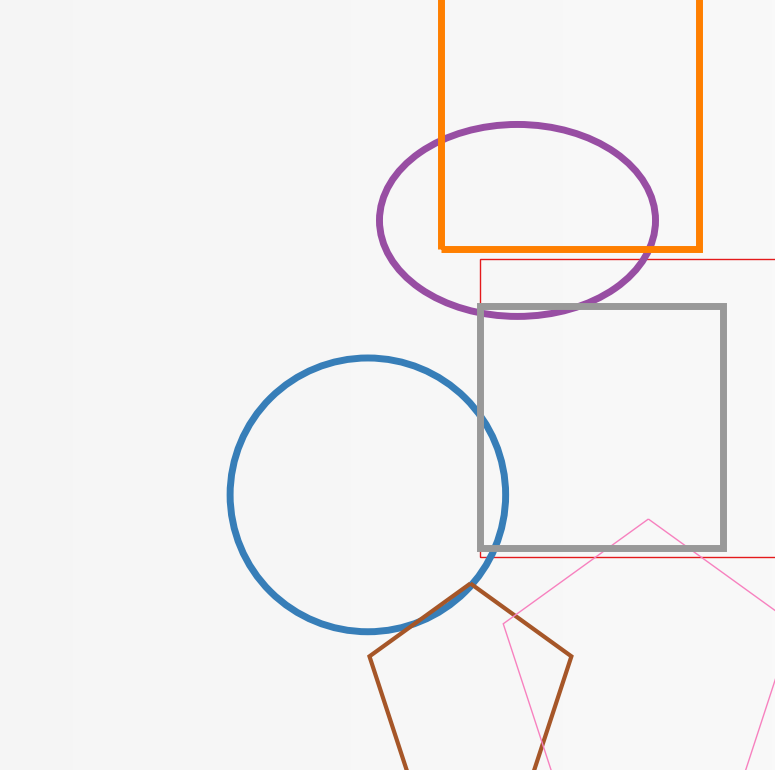[{"shape": "square", "thickness": 0.5, "radius": 0.97, "center": [0.813, 0.47]}, {"shape": "circle", "thickness": 2.5, "radius": 0.89, "center": [0.475, 0.357]}, {"shape": "oval", "thickness": 2.5, "radius": 0.89, "center": [0.668, 0.714]}, {"shape": "square", "thickness": 2.5, "radius": 0.83, "center": [0.736, 0.843]}, {"shape": "pentagon", "thickness": 1.5, "radius": 0.68, "center": [0.607, 0.105]}, {"shape": "pentagon", "thickness": 0.5, "radius": 0.98, "center": [0.837, 0.129]}, {"shape": "square", "thickness": 2.5, "radius": 0.78, "center": [0.776, 0.445]}]